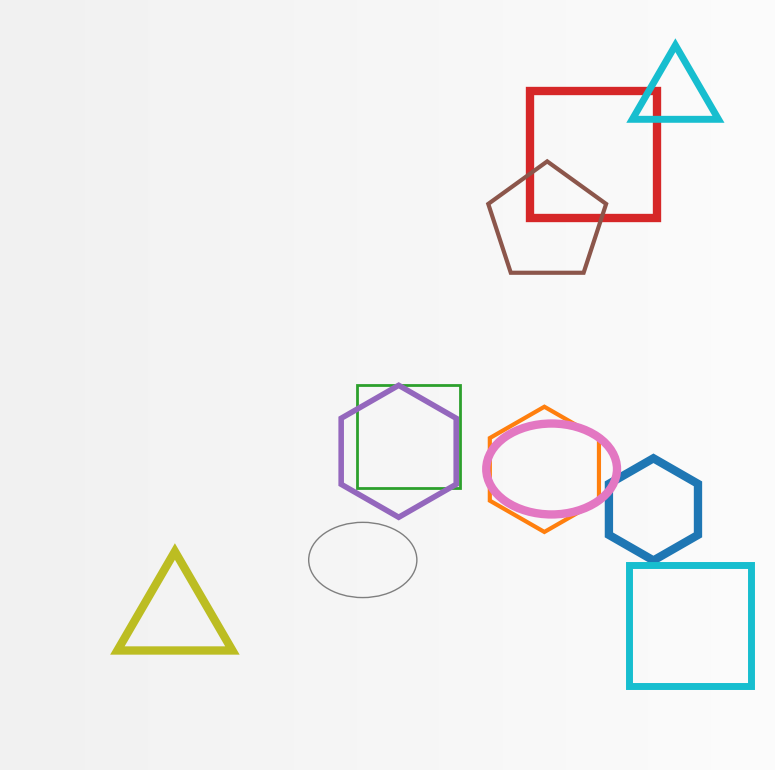[{"shape": "hexagon", "thickness": 3, "radius": 0.33, "center": [0.843, 0.338]}, {"shape": "hexagon", "thickness": 1.5, "radius": 0.41, "center": [0.702, 0.39]}, {"shape": "square", "thickness": 1, "radius": 0.33, "center": [0.527, 0.433]}, {"shape": "square", "thickness": 3, "radius": 0.41, "center": [0.765, 0.799]}, {"shape": "hexagon", "thickness": 2, "radius": 0.43, "center": [0.514, 0.414]}, {"shape": "pentagon", "thickness": 1.5, "radius": 0.4, "center": [0.706, 0.71]}, {"shape": "oval", "thickness": 3, "radius": 0.42, "center": [0.712, 0.391]}, {"shape": "oval", "thickness": 0.5, "radius": 0.35, "center": [0.468, 0.273]}, {"shape": "triangle", "thickness": 3, "radius": 0.43, "center": [0.226, 0.198]}, {"shape": "square", "thickness": 2.5, "radius": 0.4, "center": [0.89, 0.188]}, {"shape": "triangle", "thickness": 2.5, "radius": 0.32, "center": [0.871, 0.877]}]